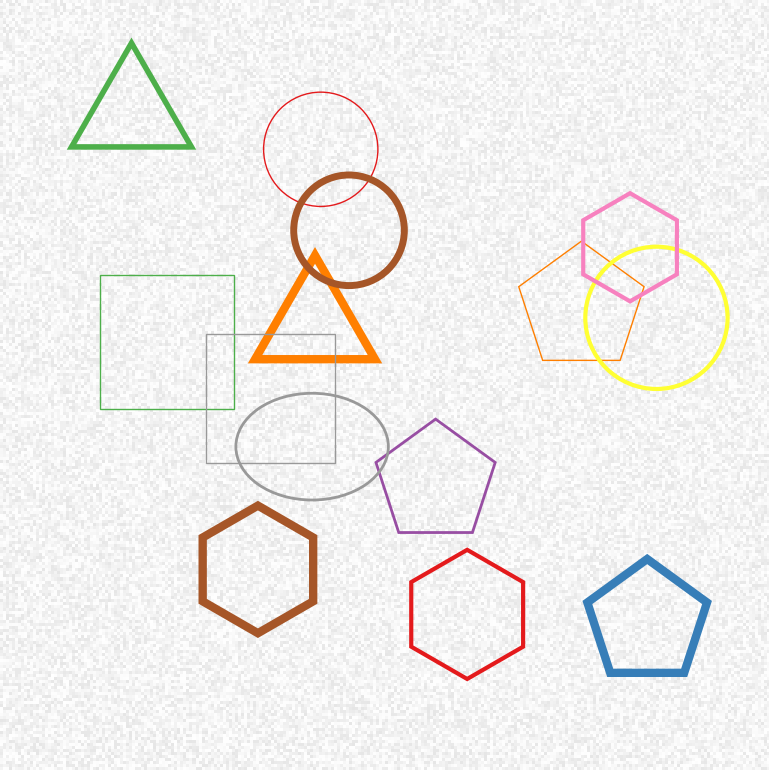[{"shape": "hexagon", "thickness": 1.5, "radius": 0.42, "center": [0.607, 0.202]}, {"shape": "circle", "thickness": 0.5, "radius": 0.37, "center": [0.417, 0.806]}, {"shape": "pentagon", "thickness": 3, "radius": 0.41, "center": [0.841, 0.192]}, {"shape": "square", "thickness": 0.5, "radius": 0.43, "center": [0.217, 0.556]}, {"shape": "triangle", "thickness": 2, "radius": 0.45, "center": [0.171, 0.854]}, {"shape": "pentagon", "thickness": 1, "radius": 0.41, "center": [0.566, 0.374]}, {"shape": "triangle", "thickness": 3, "radius": 0.45, "center": [0.409, 0.578]}, {"shape": "pentagon", "thickness": 0.5, "radius": 0.43, "center": [0.755, 0.601]}, {"shape": "circle", "thickness": 1.5, "radius": 0.46, "center": [0.853, 0.587]}, {"shape": "hexagon", "thickness": 3, "radius": 0.41, "center": [0.335, 0.261]}, {"shape": "circle", "thickness": 2.5, "radius": 0.36, "center": [0.453, 0.701]}, {"shape": "hexagon", "thickness": 1.5, "radius": 0.35, "center": [0.818, 0.679]}, {"shape": "square", "thickness": 0.5, "radius": 0.42, "center": [0.351, 0.482]}, {"shape": "oval", "thickness": 1, "radius": 0.5, "center": [0.405, 0.42]}]